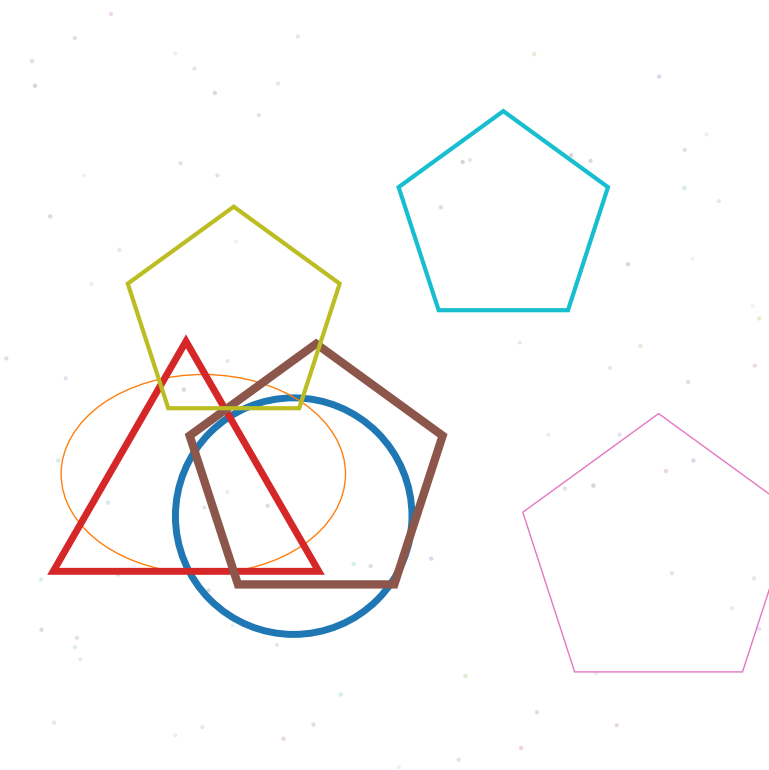[{"shape": "circle", "thickness": 2.5, "radius": 0.77, "center": [0.381, 0.33]}, {"shape": "oval", "thickness": 0.5, "radius": 0.92, "center": [0.264, 0.384]}, {"shape": "triangle", "thickness": 2.5, "radius": 1.0, "center": [0.242, 0.358]}, {"shape": "pentagon", "thickness": 3, "radius": 0.86, "center": [0.411, 0.381]}, {"shape": "pentagon", "thickness": 0.5, "radius": 0.93, "center": [0.855, 0.277]}, {"shape": "pentagon", "thickness": 1.5, "radius": 0.72, "center": [0.304, 0.587]}, {"shape": "pentagon", "thickness": 1.5, "radius": 0.71, "center": [0.654, 0.713]}]